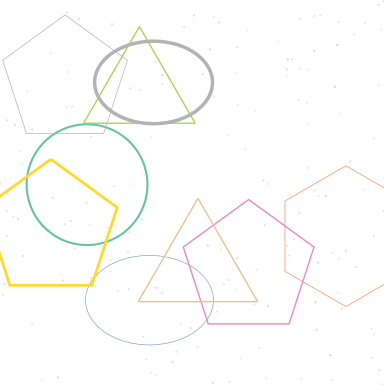[{"shape": "circle", "thickness": 1.5, "radius": 0.78, "center": [0.226, 0.52]}, {"shape": "hexagon", "thickness": 0.5, "radius": 0.91, "center": [0.898, 0.387]}, {"shape": "oval", "thickness": 0.5, "radius": 0.83, "center": [0.388, 0.22]}, {"shape": "pentagon", "thickness": 1, "radius": 0.89, "center": [0.646, 0.303]}, {"shape": "triangle", "thickness": 1, "radius": 0.84, "center": [0.362, 0.764]}, {"shape": "pentagon", "thickness": 2, "radius": 0.91, "center": [0.132, 0.405]}, {"shape": "triangle", "thickness": 1, "radius": 0.89, "center": [0.514, 0.306]}, {"shape": "oval", "thickness": 2.5, "radius": 0.77, "center": [0.399, 0.786]}, {"shape": "pentagon", "thickness": 0.5, "radius": 0.85, "center": [0.169, 0.791]}]